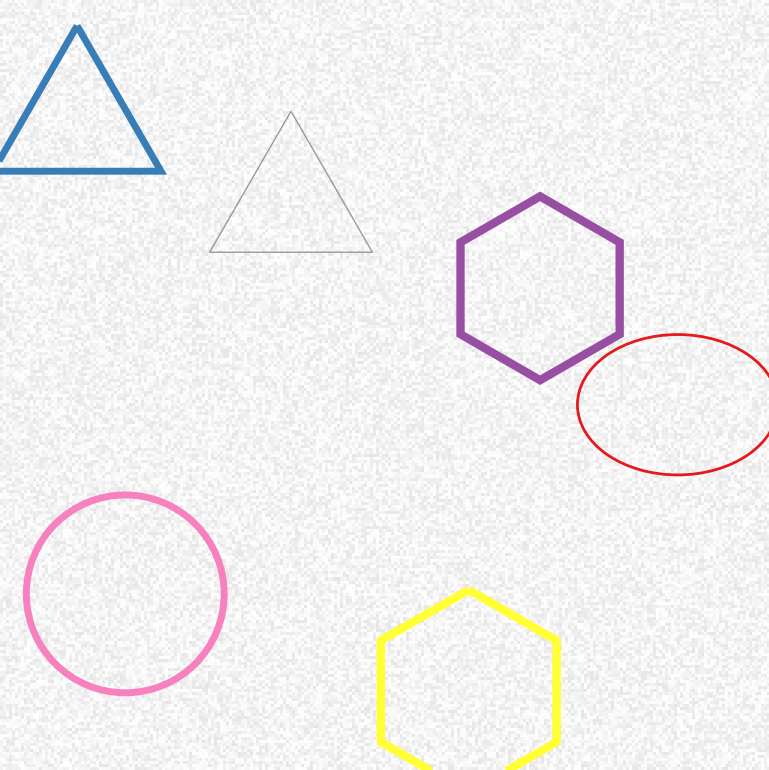[{"shape": "oval", "thickness": 1, "radius": 0.65, "center": [0.88, 0.474]}, {"shape": "triangle", "thickness": 2.5, "radius": 0.63, "center": [0.1, 0.841]}, {"shape": "hexagon", "thickness": 3, "radius": 0.6, "center": [0.701, 0.626]}, {"shape": "hexagon", "thickness": 3, "radius": 0.66, "center": [0.609, 0.102]}, {"shape": "circle", "thickness": 2.5, "radius": 0.64, "center": [0.163, 0.229]}, {"shape": "triangle", "thickness": 0.5, "radius": 0.61, "center": [0.378, 0.733]}]